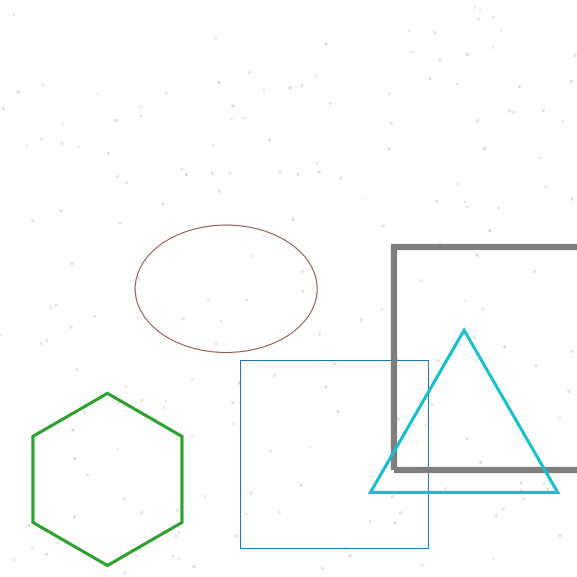[{"shape": "square", "thickness": 0.5, "radius": 0.81, "center": [0.579, 0.212]}, {"shape": "hexagon", "thickness": 1.5, "radius": 0.75, "center": [0.186, 0.169]}, {"shape": "oval", "thickness": 0.5, "radius": 0.79, "center": [0.392, 0.499]}, {"shape": "square", "thickness": 3, "radius": 0.96, "center": [0.876, 0.378]}, {"shape": "triangle", "thickness": 1.5, "radius": 0.94, "center": [0.804, 0.24]}]